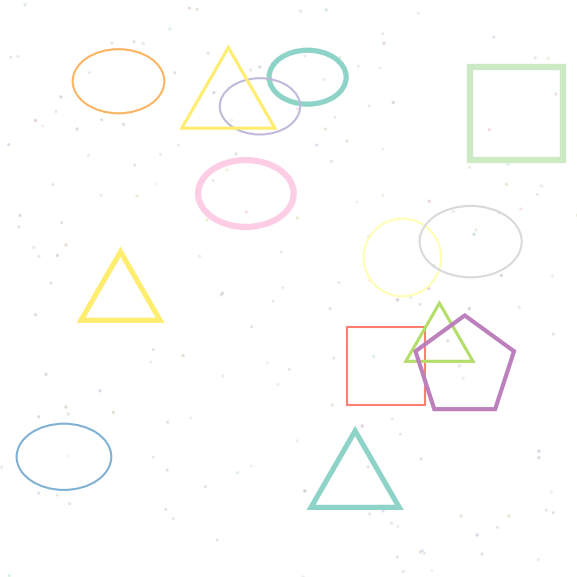[{"shape": "triangle", "thickness": 2.5, "radius": 0.44, "center": [0.615, 0.165]}, {"shape": "oval", "thickness": 2.5, "radius": 0.33, "center": [0.533, 0.865]}, {"shape": "circle", "thickness": 1, "radius": 0.34, "center": [0.697, 0.553]}, {"shape": "oval", "thickness": 1, "radius": 0.35, "center": [0.45, 0.815]}, {"shape": "square", "thickness": 1, "radius": 0.34, "center": [0.669, 0.366]}, {"shape": "oval", "thickness": 1, "radius": 0.41, "center": [0.111, 0.208]}, {"shape": "oval", "thickness": 1, "radius": 0.4, "center": [0.205, 0.858]}, {"shape": "triangle", "thickness": 1.5, "radius": 0.34, "center": [0.761, 0.407]}, {"shape": "oval", "thickness": 3, "radius": 0.41, "center": [0.426, 0.664]}, {"shape": "oval", "thickness": 1, "radius": 0.44, "center": [0.815, 0.581]}, {"shape": "pentagon", "thickness": 2, "radius": 0.45, "center": [0.805, 0.363]}, {"shape": "square", "thickness": 3, "radius": 0.4, "center": [0.895, 0.802]}, {"shape": "triangle", "thickness": 1.5, "radius": 0.47, "center": [0.395, 0.824]}, {"shape": "triangle", "thickness": 2.5, "radius": 0.4, "center": [0.209, 0.484]}]